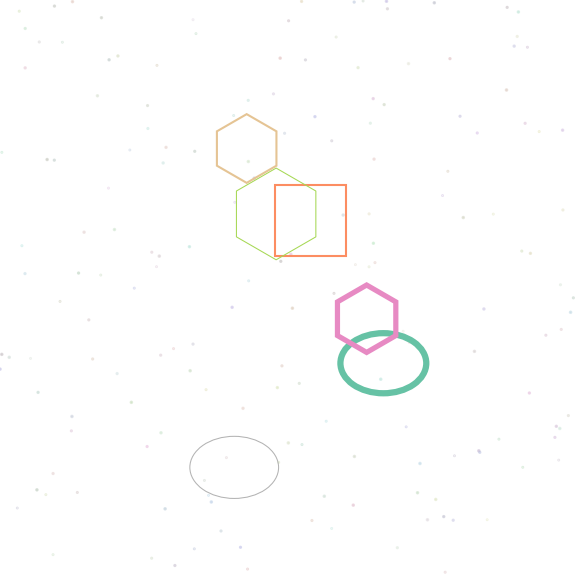[{"shape": "oval", "thickness": 3, "radius": 0.37, "center": [0.664, 0.37]}, {"shape": "square", "thickness": 1, "radius": 0.31, "center": [0.537, 0.617]}, {"shape": "hexagon", "thickness": 2.5, "radius": 0.29, "center": [0.635, 0.447]}, {"shape": "hexagon", "thickness": 0.5, "radius": 0.4, "center": [0.478, 0.629]}, {"shape": "hexagon", "thickness": 1, "radius": 0.3, "center": [0.427, 0.742]}, {"shape": "oval", "thickness": 0.5, "radius": 0.38, "center": [0.406, 0.19]}]